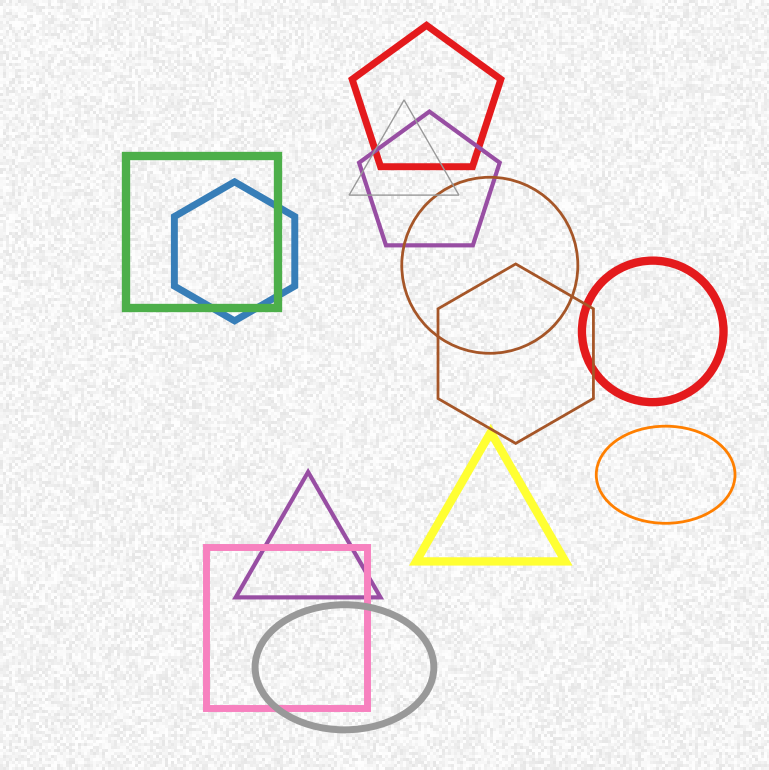[{"shape": "pentagon", "thickness": 2.5, "radius": 0.51, "center": [0.554, 0.866]}, {"shape": "circle", "thickness": 3, "radius": 0.46, "center": [0.848, 0.57]}, {"shape": "hexagon", "thickness": 2.5, "radius": 0.45, "center": [0.305, 0.674]}, {"shape": "square", "thickness": 3, "radius": 0.49, "center": [0.262, 0.699]}, {"shape": "pentagon", "thickness": 1.5, "radius": 0.48, "center": [0.558, 0.759]}, {"shape": "triangle", "thickness": 1.5, "radius": 0.54, "center": [0.4, 0.278]}, {"shape": "oval", "thickness": 1, "radius": 0.45, "center": [0.864, 0.383]}, {"shape": "triangle", "thickness": 3, "radius": 0.56, "center": [0.637, 0.327]}, {"shape": "circle", "thickness": 1, "radius": 0.57, "center": [0.636, 0.655]}, {"shape": "hexagon", "thickness": 1, "radius": 0.58, "center": [0.67, 0.541]}, {"shape": "square", "thickness": 2.5, "radius": 0.52, "center": [0.372, 0.186]}, {"shape": "triangle", "thickness": 0.5, "radius": 0.41, "center": [0.525, 0.788]}, {"shape": "oval", "thickness": 2.5, "radius": 0.58, "center": [0.447, 0.133]}]